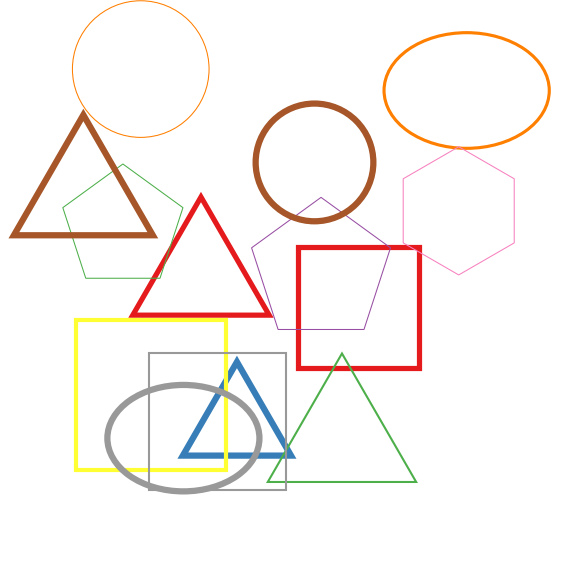[{"shape": "square", "thickness": 2.5, "radius": 0.52, "center": [0.621, 0.466]}, {"shape": "triangle", "thickness": 2.5, "radius": 0.68, "center": [0.348, 0.522]}, {"shape": "triangle", "thickness": 3, "radius": 0.54, "center": [0.41, 0.264]}, {"shape": "pentagon", "thickness": 0.5, "radius": 0.55, "center": [0.213, 0.606]}, {"shape": "triangle", "thickness": 1, "radius": 0.74, "center": [0.592, 0.239]}, {"shape": "pentagon", "thickness": 0.5, "radius": 0.63, "center": [0.556, 0.531]}, {"shape": "oval", "thickness": 1.5, "radius": 0.72, "center": [0.808, 0.842]}, {"shape": "circle", "thickness": 0.5, "radius": 0.59, "center": [0.244, 0.88]}, {"shape": "square", "thickness": 2, "radius": 0.65, "center": [0.262, 0.316]}, {"shape": "triangle", "thickness": 3, "radius": 0.69, "center": [0.144, 0.661]}, {"shape": "circle", "thickness": 3, "radius": 0.51, "center": [0.545, 0.718]}, {"shape": "hexagon", "thickness": 0.5, "radius": 0.55, "center": [0.794, 0.634]}, {"shape": "oval", "thickness": 3, "radius": 0.66, "center": [0.318, 0.24]}, {"shape": "square", "thickness": 1, "radius": 0.59, "center": [0.377, 0.27]}]